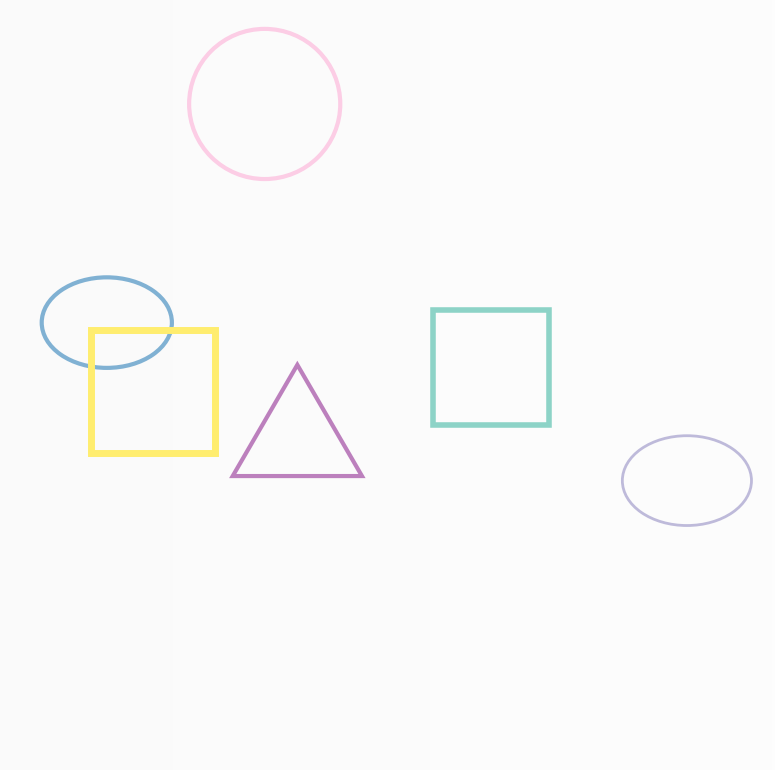[{"shape": "square", "thickness": 2, "radius": 0.37, "center": [0.633, 0.523]}, {"shape": "oval", "thickness": 1, "radius": 0.42, "center": [0.886, 0.376]}, {"shape": "oval", "thickness": 1.5, "radius": 0.42, "center": [0.138, 0.581]}, {"shape": "circle", "thickness": 1.5, "radius": 0.49, "center": [0.342, 0.865]}, {"shape": "triangle", "thickness": 1.5, "radius": 0.48, "center": [0.384, 0.43]}, {"shape": "square", "thickness": 2.5, "radius": 0.4, "center": [0.197, 0.492]}]